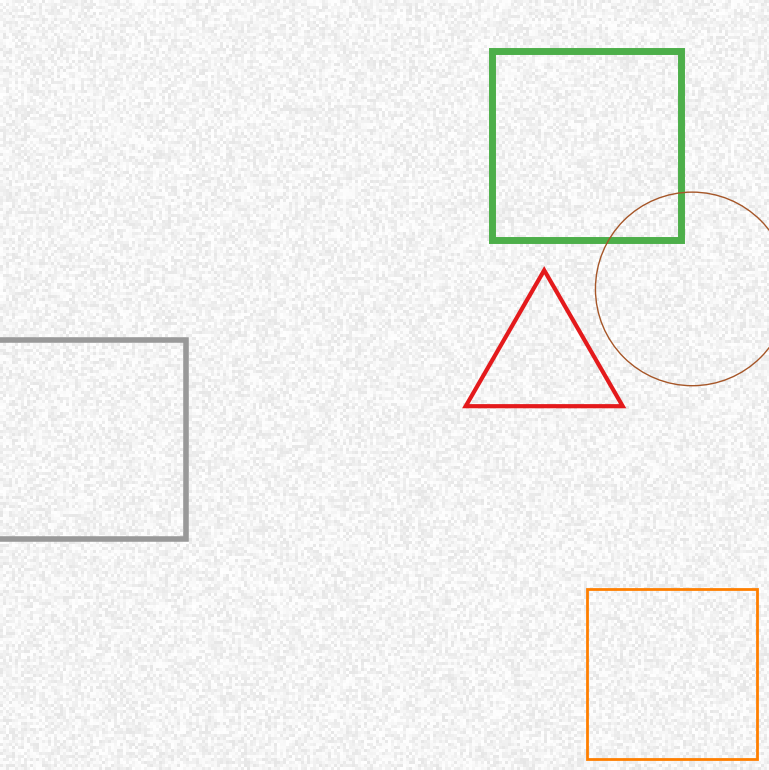[{"shape": "triangle", "thickness": 1.5, "radius": 0.59, "center": [0.707, 0.531]}, {"shape": "square", "thickness": 2.5, "radius": 0.61, "center": [0.762, 0.811]}, {"shape": "square", "thickness": 1, "radius": 0.55, "center": [0.872, 0.125]}, {"shape": "circle", "thickness": 0.5, "radius": 0.63, "center": [0.899, 0.625]}, {"shape": "square", "thickness": 2, "radius": 0.65, "center": [0.112, 0.429]}]